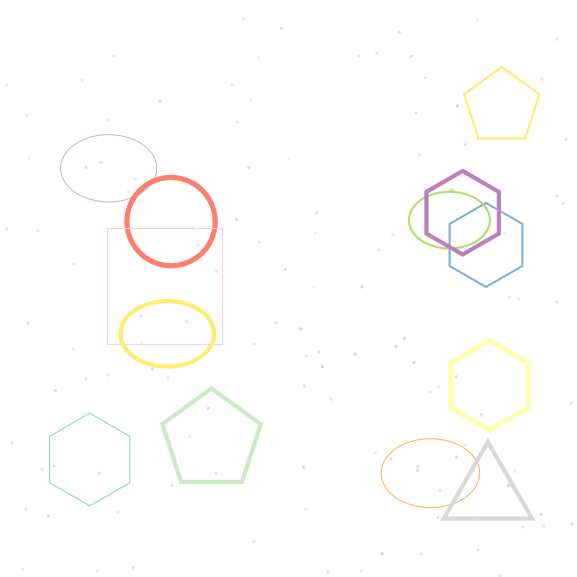[{"shape": "hexagon", "thickness": 0.5, "radius": 0.4, "center": [0.155, 0.203]}, {"shape": "hexagon", "thickness": 2.5, "radius": 0.39, "center": [0.848, 0.332]}, {"shape": "oval", "thickness": 0.5, "radius": 0.42, "center": [0.188, 0.708]}, {"shape": "circle", "thickness": 2.5, "radius": 0.38, "center": [0.296, 0.615]}, {"shape": "hexagon", "thickness": 1, "radius": 0.36, "center": [0.842, 0.575]}, {"shape": "oval", "thickness": 0.5, "radius": 0.43, "center": [0.745, 0.18]}, {"shape": "oval", "thickness": 1, "radius": 0.35, "center": [0.778, 0.618]}, {"shape": "square", "thickness": 0.5, "radius": 0.5, "center": [0.285, 0.504]}, {"shape": "triangle", "thickness": 2, "radius": 0.44, "center": [0.845, 0.145]}, {"shape": "hexagon", "thickness": 2, "radius": 0.36, "center": [0.801, 0.631]}, {"shape": "pentagon", "thickness": 2, "radius": 0.45, "center": [0.366, 0.237]}, {"shape": "pentagon", "thickness": 1, "radius": 0.34, "center": [0.869, 0.815]}, {"shape": "oval", "thickness": 2, "radius": 0.41, "center": [0.29, 0.421]}]